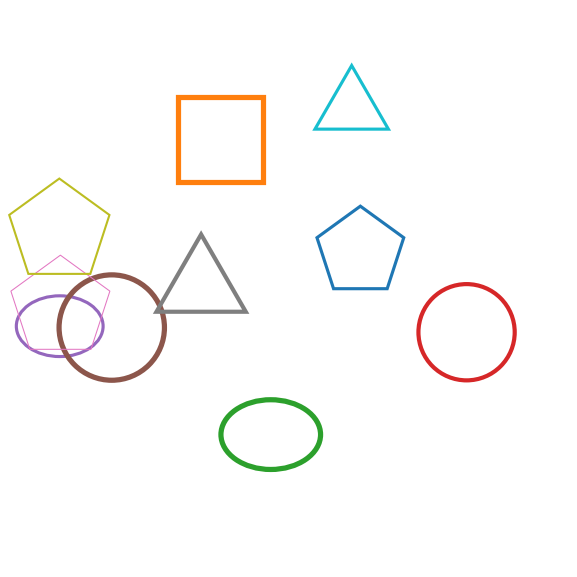[{"shape": "pentagon", "thickness": 1.5, "radius": 0.39, "center": [0.624, 0.563]}, {"shape": "square", "thickness": 2.5, "radius": 0.37, "center": [0.382, 0.757]}, {"shape": "oval", "thickness": 2.5, "radius": 0.43, "center": [0.469, 0.247]}, {"shape": "circle", "thickness": 2, "radius": 0.42, "center": [0.808, 0.424]}, {"shape": "oval", "thickness": 1.5, "radius": 0.38, "center": [0.103, 0.434]}, {"shape": "circle", "thickness": 2.5, "radius": 0.46, "center": [0.194, 0.432]}, {"shape": "pentagon", "thickness": 0.5, "radius": 0.45, "center": [0.105, 0.467]}, {"shape": "triangle", "thickness": 2, "radius": 0.45, "center": [0.348, 0.504]}, {"shape": "pentagon", "thickness": 1, "radius": 0.46, "center": [0.103, 0.599]}, {"shape": "triangle", "thickness": 1.5, "radius": 0.37, "center": [0.609, 0.812]}]